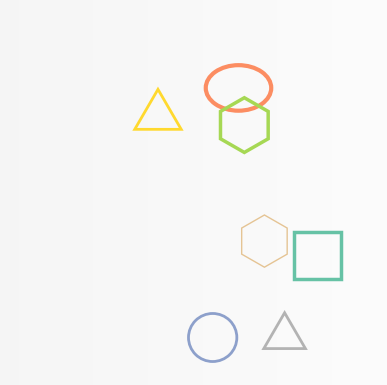[{"shape": "square", "thickness": 2.5, "radius": 0.3, "center": [0.819, 0.337]}, {"shape": "oval", "thickness": 3, "radius": 0.42, "center": [0.615, 0.772]}, {"shape": "circle", "thickness": 2, "radius": 0.31, "center": [0.549, 0.123]}, {"shape": "hexagon", "thickness": 2.5, "radius": 0.36, "center": [0.631, 0.675]}, {"shape": "triangle", "thickness": 2, "radius": 0.35, "center": [0.408, 0.699]}, {"shape": "hexagon", "thickness": 1, "radius": 0.34, "center": [0.682, 0.374]}, {"shape": "triangle", "thickness": 2, "radius": 0.31, "center": [0.734, 0.126]}]